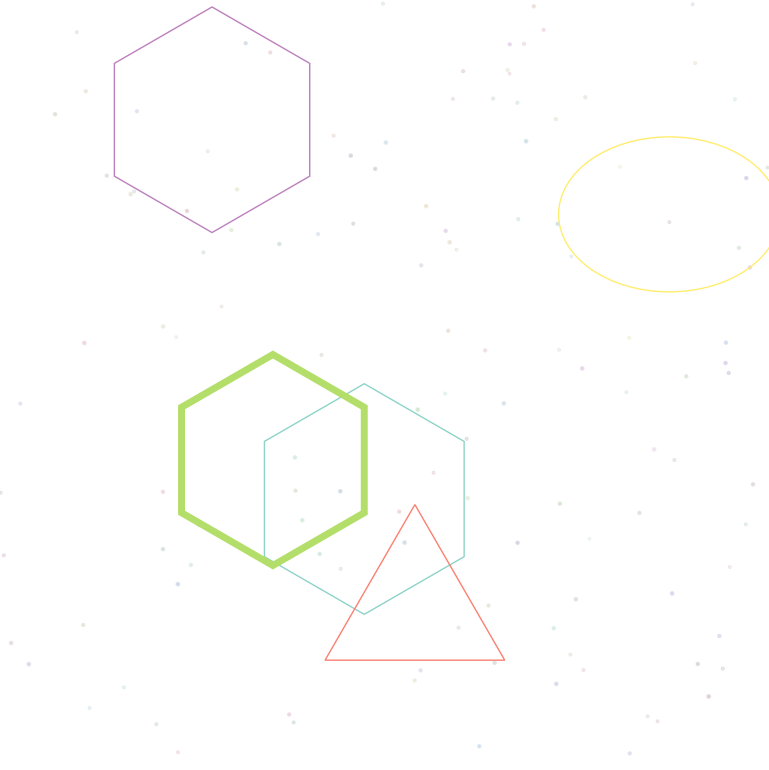[{"shape": "hexagon", "thickness": 0.5, "radius": 0.75, "center": [0.473, 0.352]}, {"shape": "triangle", "thickness": 0.5, "radius": 0.67, "center": [0.539, 0.21]}, {"shape": "hexagon", "thickness": 2.5, "radius": 0.68, "center": [0.354, 0.403]}, {"shape": "hexagon", "thickness": 0.5, "radius": 0.73, "center": [0.275, 0.844]}, {"shape": "oval", "thickness": 0.5, "radius": 0.72, "center": [0.869, 0.722]}]